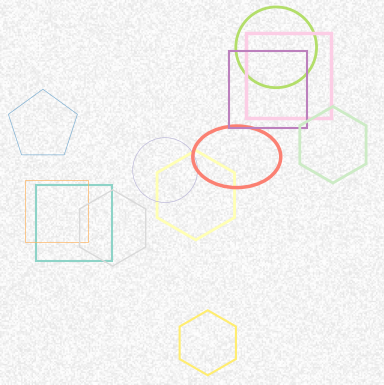[{"shape": "square", "thickness": 1.5, "radius": 0.5, "center": [0.193, 0.42]}, {"shape": "hexagon", "thickness": 2, "radius": 0.58, "center": [0.509, 0.493]}, {"shape": "circle", "thickness": 0.5, "radius": 0.42, "center": [0.429, 0.558]}, {"shape": "oval", "thickness": 2.5, "radius": 0.57, "center": [0.615, 0.593]}, {"shape": "pentagon", "thickness": 0.5, "radius": 0.47, "center": [0.111, 0.674]}, {"shape": "square", "thickness": 0.5, "radius": 0.4, "center": [0.147, 0.453]}, {"shape": "circle", "thickness": 2, "radius": 0.52, "center": [0.717, 0.877]}, {"shape": "square", "thickness": 2.5, "radius": 0.55, "center": [0.748, 0.804]}, {"shape": "hexagon", "thickness": 1, "radius": 0.5, "center": [0.293, 0.408]}, {"shape": "square", "thickness": 1.5, "radius": 0.51, "center": [0.697, 0.768]}, {"shape": "hexagon", "thickness": 2, "radius": 0.5, "center": [0.865, 0.624]}, {"shape": "hexagon", "thickness": 1.5, "radius": 0.42, "center": [0.54, 0.11]}]